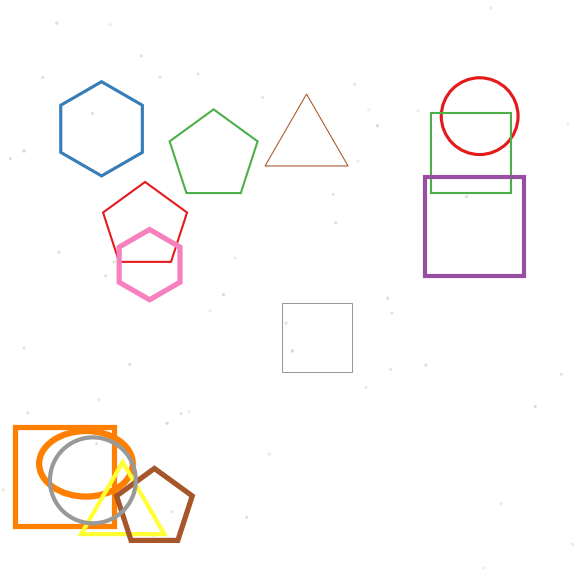[{"shape": "pentagon", "thickness": 1, "radius": 0.38, "center": [0.251, 0.608]}, {"shape": "circle", "thickness": 1.5, "radius": 0.33, "center": [0.831, 0.798]}, {"shape": "hexagon", "thickness": 1.5, "radius": 0.41, "center": [0.176, 0.776]}, {"shape": "pentagon", "thickness": 1, "radius": 0.4, "center": [0.37, 0.73]}, {"shape": "square", "thickness": 1, "radius": 0.35, "center": [0.816, 0.735]}, {"shape": "square", "thickness": 2, "radius": 0.43, "center": [0.821, 0.607]}, {"shape": "square", "thickness": 2.5, "radius": 0.43, "center": [0.112, 0.173]}, {"shape": "oval", "thickness": 3, "radius": 0.41, "center": [0.149, 0.196]}, {"shape": "triangle", "thickness": 2, "radius": 0.42, "center": [0.212, 0.116]}, {"shape": "triangle", "thickness": 0.5, "radius": 0.41, "center": [0.531, 0.753]}, {"shape": "pentagon", "thickness": 2.5, "radius": 0.34, "center": [0.267, 0.119]}, {"shape": "hexagon", "thickness": 2.5, "radius": 0.3, "center": [0.259, 0.541]}, {"shape": "circle", "thickness": 2, "radius": 0.37, "center": [0.161, 0.167]}, {"shape": "square", "thickness": 0.5, "radius": 0.3, "center": [0.549, 0.415]}]